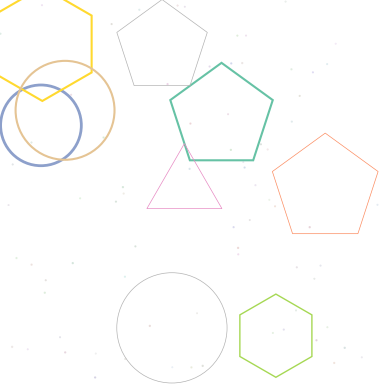[{"shape": "pentagon", "thickness": 1.5, "radius": 0.7, "center": [0.575, 0.697]}, {"shape": "pentagon", "thickness": 0.5, "radius": 0.72, "center": [0.845, 0.51]}, {"shape": "circle", "thickness": 2, "radius": 0.52, "center": [0.106, 0.674]}, {"shape": "triangle", "thickness": 0.5, "radius": 0.56, "center": [0.479, 0.514]}, {"shape": "hexagon", "thickness": 1, "radius": 0.54, "center": [0.717, 0.128]}, {"shape": "hexagon", "thickness": 1.5, "radius": 0.74, "center": [0.11, 0.886]}, {"shape": "circle", "thickness": 1.5, "radius": 0.64, "center": [0.169, 0.713]}, {"shape": "pentagon", "thickness": 0.5, "radius": 0.62, "center": [0.421, 0.878]}, {"shape": "circle", "thickness": 0.5, "radius": 0.72, "center": [0.447, 0.148]}]